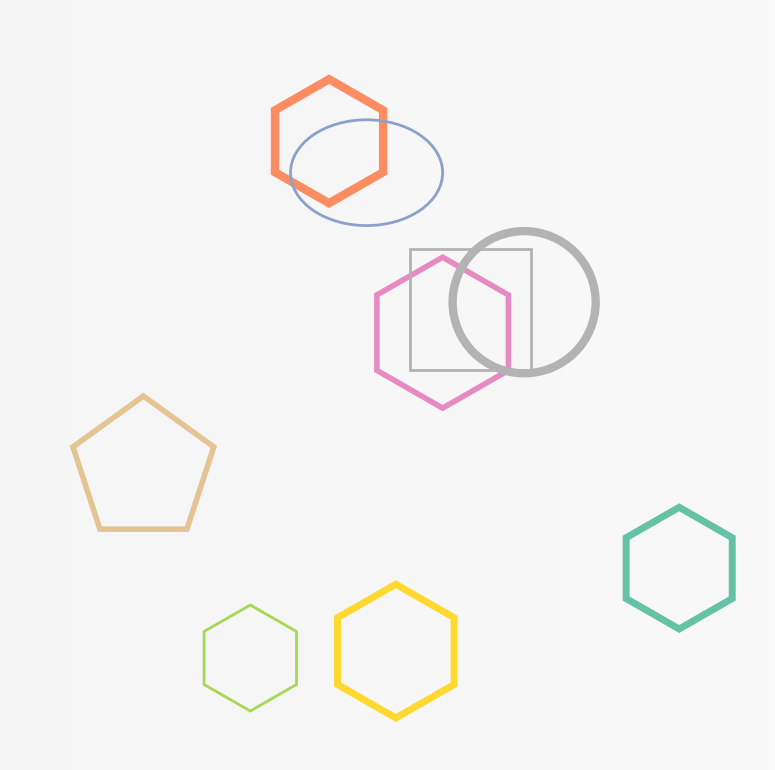[{"shape": "hexagon", "thickness": 2.5, "radius": 0.4, "center": [0.876, 0.262]}, {"shape": "hexagon", "thickness": 3, "radius": 0.4, "center": [0.425, 0.817]}, {"shape": "oval", "thickness": 1, "radius": 0.49, "center": [0.473, 0.776]}, {"shape": "hexagon", "thickness": 2, "radius": 0.49, "center": [0.571, 0.568]}, {"shape": "hexagon", "thickness": 1, "radius": 0.34, "center": [0.323, 0.145]}, {"shape": "hexagon", "thickness": 2.5, "radius": 0.43, "center": [0.511, 0.154]}, {"shape": "pentagon", "thickness": 2, "radius": 0.48, "center": [0.185, 0.39]}, {"shape": "square", "thickness": 1, "radius": 0.39, "center": [0.607, 0.598]}, {"shape": "circle", "thickness": 3, "radius": 0.46, "center": [0.676, 0.608]}]